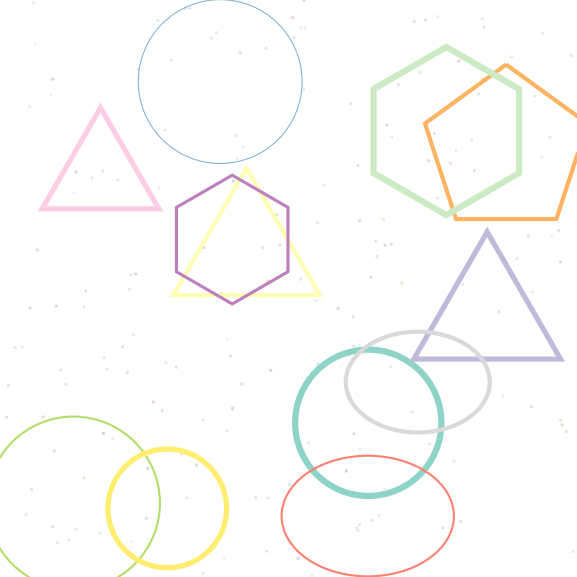[{"shape": "circle", "thickness": 3, "radius": 0.63, "center": [0.638, 0.267]}, {"shape": "triangle", "thickness": 2, "radius": 0.73, "center": [0.427, 0.561]}, {"shape": "triangle", "thickness": 2.5, "radius": 0.73, "center": [0.844, 0.451]}, {"shape": "oval", "thickness": 1, "radius": 0.75, "center": [0.637, 0.106]}, {"shape": "circle", "thickness": 0.5, "radius": 0.71, "center": [0.381, 0.858]}, {"shape": "pentagon", "thickness": 2, "radius": 0.74, "center": [0.877, 0.74]}, {"shape": "circle", "thickness": 1, "radius": 0.75, "center": [0.127, 0.128]}, {"shape": "triangle", "thickness": 2.5, "radius": 0.58, "center": [0.174, 0.696]}, {"shape": "oval", "thickness": 2, "radius": 0.62, "center": [0.723, 0.338]}, {"shape": "hexagon", "thickness": 1.5, "radius": 0.56, "center": [0.402, 0.584]}, {"shape": "hexagon", "thickness": 3, "radius": 0.73, "center": [0.773, 0.772]}, {"shape": "circle", "thickness": 2.5, "radius": 0.51, "center": [0.29, 0.119]}]